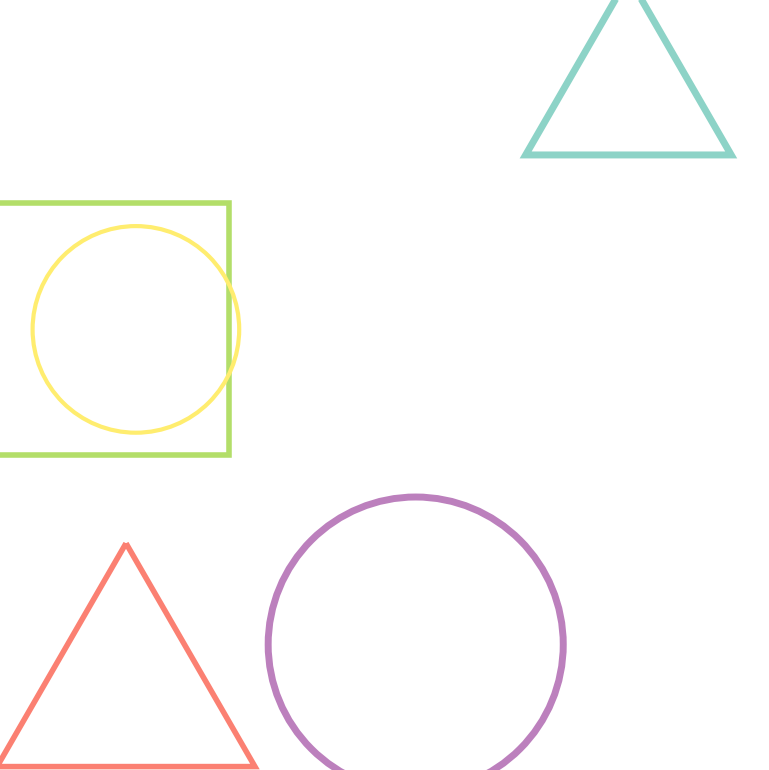[{"shape": "triangle", "thickness": 2.5, "radius": 0.77, "center": [0.816, 0.876]}, {"shape": "triangle", "thickness": 2, "radius": 0.97, "center": [0.164, 0.101]}, {"shape": "square", "thickness": 2, "radius": 0.82, "center": [0.134, 0.573]}, {"shape": "circle", "thickness": 2.5, "radius": 0.96, "center": [0.54, 0.163]}, {"shape": "circle", "thickness": 1.5, "radius": 0.67, "center": [0.176, 0.572]}]